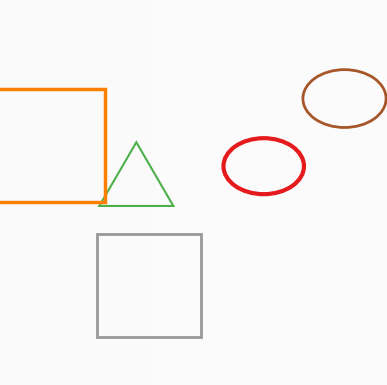[{"shape": "oval", "thickness": 3, "radius": 0.52, "center": [0.681, 0.568]}, {"shape": "triangle", "thickness": 1.5, "radius": 0.55, "center": [0.352, 0.52]}, {"shape": "square", "thickness": 2.5, "radius": 0.73, "center": [0.125, 0.621]}, {"shape": "oval", "thickness": 2, "radius": 0.54, "center": [0.889, 0.744]}, {"shape": "square", "thickness": 2, "radius": 0.67, "center": [0.384, 0.258]}]